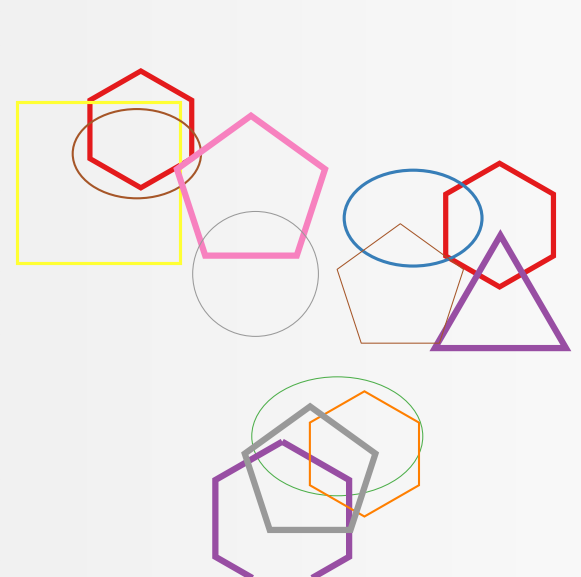[{"shape": "hexagon", "thickness": 2.5, "radius": 0.54, "center": [0.859, 0.609]}, {"shape": "hexagon", "thickness": 2.5, "radius": 0.51, "center": [0.242, 0.775]}, {"shape": "oval", "thickness": 1.5, "radius": 0.59, "center": [0.711, 0.621]}, {"shape": "oval", "thickness": 0.5, "radius": 0.74, "center": [0.58, 0.244]}, {"shape": "hexagon", "thickness": 3, "radius": 0.66, "center": [0.486, 0.101]}, {"shape": "triangle", "thickness": 3, "radius": 0.65, "center": [0.861, 0.461]}, {"shape": "hexagon", "thickness": 1, "radius": 0.54, "center": [0.627, 0.213]}, {"shape": "square", "thickness": 1.5, "radius": 0.7, "center": [0.169, 0.684]}, {"shape": "oval", "thickness": 1, "radius": 0.55, "center": [0.235, 0.733]}, {"shape": "pentagon", "thickness": 0.5, "radius": 0.57, "center": [0.689, 0.497]}, {"shape": "pentagon", "thickness": 3, "radius": 0.67, "center": [0.432, 0.665]}, {"shape": "pentagon", "thickness": 3, "radius": 0.59, "center": [0.534, 0.177]}, {"shape": "circle", "thickness": 0.5, "radius": 0.54, "center": [0.44, 0.525]}]